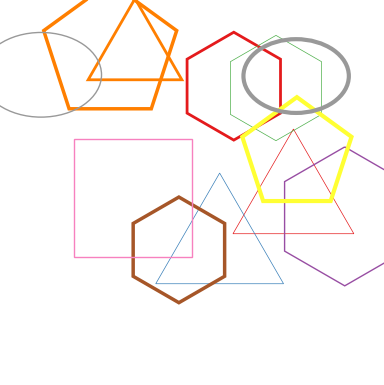[{"shape": "hexagon", "thickness": 2, "radius": 0.7, "center": [0.607, 0.776]}, {"shape": "triangle", "thickness": 0.5, "radius": 0.91, "center": [0.762, 0.484]}, {"shape": "triangle", "thickness": 0.5, "radius": 0.96, "center": [0.571, 0.359]}, {"shape": "hexagon", "thickness": 0.5, "radius": 0.68, "center": [0.717, 0.771]}, {"shape": "hexagon", "thickness": 1, "radius": 0.9, "center": [0.895, 0.438]}, {"shape": "triangle", "thickness": 2, "radius": 0.7, "center": [0.351, 0.863]}, {"shape": "pentagon", "thickness": 2.5, "radius": 0.91, "center": [0.286, 0.864]}, {"shape": "pentagon", "thickness": 3, "radius": 0.75, "center": [0.771, 0.598]}, {"shape": "hexagon", "thickness": 2.5, "radius": 0.69, "center": [0.465, 0.351]}, {"shape": "square", "thickness": 1, "radius": 0.77, "center": [0.346, 0.486]}, {"shape": "oval", "thickness": 3, "radius": 0.68, "center": [0.769, 0.802]}, {"shape": "oval", "thickness": 1, "radius": 0.79, "center": [0.107, 0.806]}]